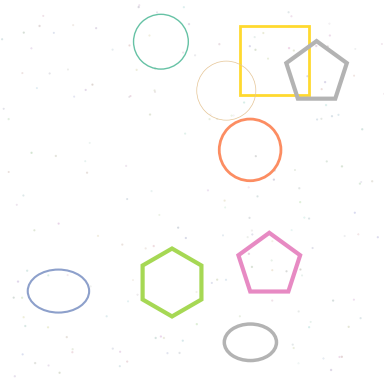[{"shape": "circle", "thickness": 1, "radius": 0.36, "center": [0.418, 0.892]}, {"shape": "circle", "thickness": 2, "radius": 0.4, "center": [0.65, 0.611]}, {"shape": "oval", "thickness": 1.5, "radius": 0.4, "center": [0.152, 0.244]}, {"shape": "pentagon", "thickness": 3, "radius": 0.42, "center": [0.699, 0.311]}, {"shape": "hexagon", "thickness": 3, "radius": 0.44, "center": [0.447, 0.266]}, {"shape": "square", "thickness": 2, "radius": 0.45, "center": [0.714, 0.842]}, {"shape": "circle", "thickness": 0.5, "radius": 0.38, "center": [0.588, 0.765]}, {"shape": "oval", "thickness": 2.5, "radius": 0.34, "center": [0.65, 0.111]}, {"shape": "pentagon", "thickness": 3, "radius": 0.41, "center": [0.822, 0.811]}]